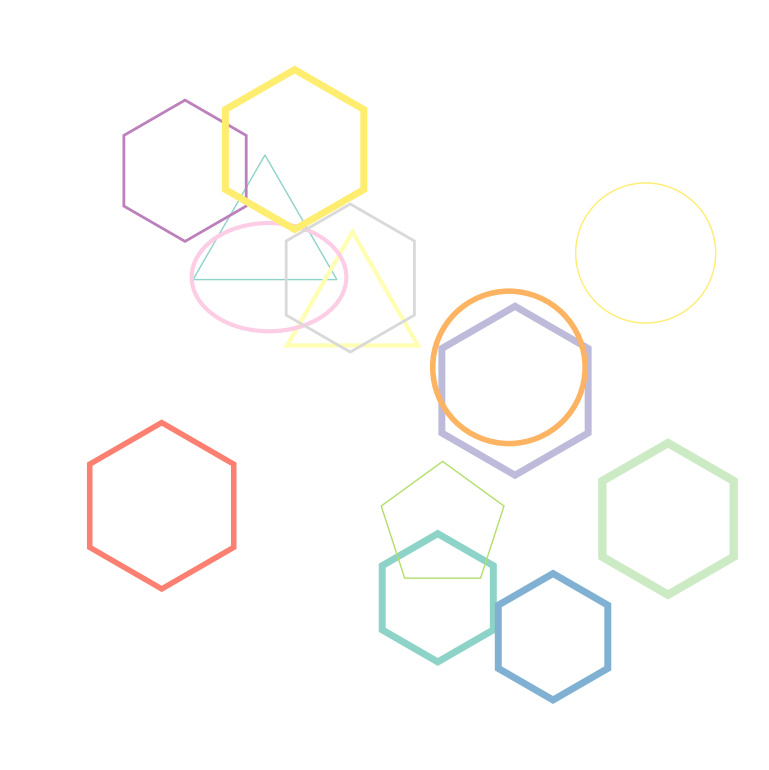[{"shape": "triangle", "thickness": 0.5, "radius": 0.54, "center": [0.344, 0.691]}, {"shape": "hexagon", "thickness": 2.5, "radius": 0.42, "center": [0.569, 0.224]}, {"shape": "triangle", "thickness": 1.5, "radius": 0.49, "center": [0.458, 0.6]}, {"shape": "hexagon", "thickness": 2.5, "radius": 0.55, "center": [0.669, 0.493]}, {"shape": "hexagon", "thickness": 2, "radius": 0.54, "center": [0.21, 0.343]}, {"shape": "hexagon", "thickness": 2.5, "radius": 0.41, "center": [0.718, 0.173]}, {"shape": "circle", "thickness": 2, "radius": 0.49, "center": [0.661, 0.523]}, {"shape": "pentagon", "thickness": 0.5, "radius": 0.42, "center": [0.575, 0.317]}, {"shape": "oval", "thickness": 1.5, "radius": 0.5, "center": [0.349, 0.64]}, {"shape": "hexagon", "thickness": 1, "radius": 0.48, "center": [0.455, 0.639]}, {"shape": "hexagon", "thickness": 1, "radius": 0.46, "center": [0.24, 0.778]}, {"shape": "hexagon", "thickness": 3, "radius": 0.49, "center": [0.868, 0.326]}, {"shape": "circle", "thickness": 0.5, "radius": 0.45, "center": [0.839, 0.671]}, {"shape": "hexagon", "thickness": 2.5, "radius": 0.52, "center": [0.383, 0.806]}]